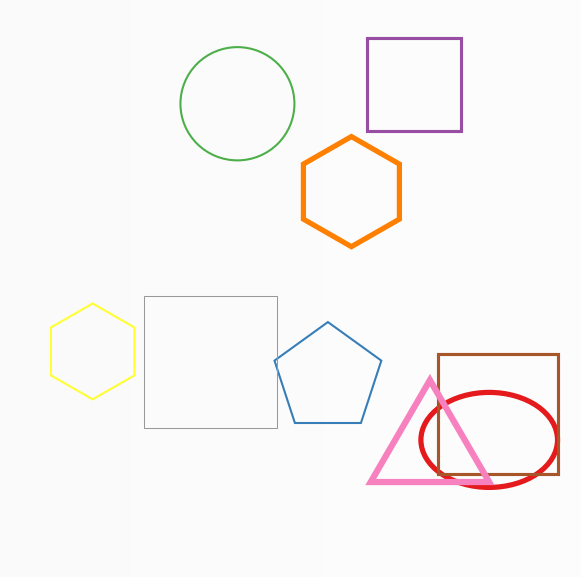[{"shape": "oval", "thickness": 2.5, "radius": 0.59, "center": [0.842, 0.237]}, {"shape": "pentagon", "thickness": 1, "radius": 0.48, "center": [0.564, 0.345]}, {"shape": "circle", "thickness": 1, "radius": 0.49, "center": [0.408, 0.819]}, {"shape": "square", "thickness": 1.5, "radius": 0.4, "center": [0.712, 0.853]}, {"shape": "hexagon", "thickness": 2.5, "radius": 0.48, "center": [0.605, 0.667]}, {"shape": "hexagon", "thickness": 1, "radius": 0.41, "center": [0.159, 0.391]}, {"shape": "square", "thickness": 1.5, "radius": 0.52, "center": [0.857, 0.282]}, {"shape": "triangle", "thickness": 3, "radius": 0.59, "center": [0.74, 0.223]}, {"shape": "square", "thickness": 0.5, "radius": 0.57, "center": [0.362, 0.373]}]